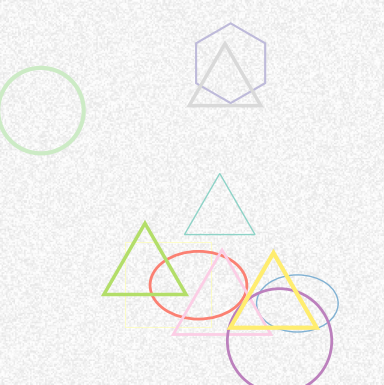[{"shape": "triangle", "thickness": 1, "radius": 0.53, "center": [0.571, 0.444]}, {"shape": "square", "thickness": 0.5, "radius": 0.55, "center": [0.436, 0.262]}, {"shape": "hexagon", "thickness": 1.5, "radius": 0.52, "center": [0.599, 0.836]}, {"shape": "oval", "thickness": 2, "radius": 0.63, "center": [0.515, 0.259]}, {"shape": "oval", "thickness": 1, "radius": 0.53, "center": [0.772, 0.212]}, {"shape": "triangle", "thickness": 2.5, "radius": 0.62, "center": [0.377, 0.297]}, {"shape": "triangle", "thickness": 2, "radius": 0.73, "center": [0.577, 0.204]}, {"shape": "triangle", "thickness": 2.5, "radius": 0.54, "center": [0.584, 0.779]}, {"shape": "circle", "thickness": 2, "radius": 0.68, "center": [0.726, 0.114]}, {"shape": "circle", "thickness": 3, "radius": 0.56, "center": [0.106, 0.713]}, {"shape": "triangle", "thickness": 3, "radius": 0.65, "center": [0.71, 0.214]}]